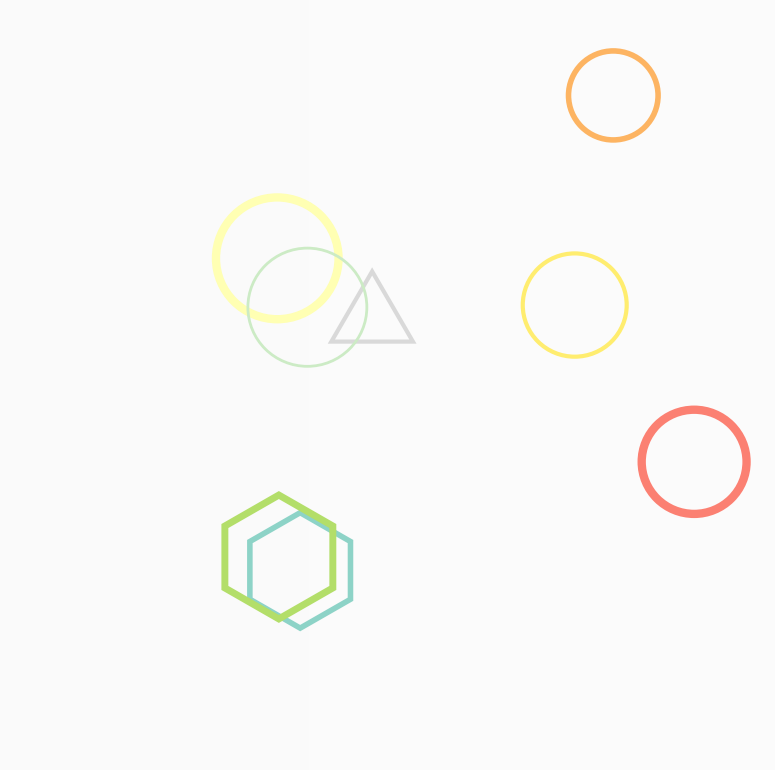[{"shape": "hexagon", "thickness": 2, "radius": 0.37, "center": [0.387, 0.259]}, {"shape": "circle", "thickness": 3, "radius": 0.4, "center": [0.358, 0.665]}, {"shape": "circle", "thickness": 3, "radius": 0.34, "center": [0.896, 0.4]}, {"shape": "circle", "thickness": 2, "radius": 0.29, "center": [0.791, 0.876]}, {"shape": "hexagon", "thickness": 2.5, "radius": 0.4, "center": [0.36, 0.277]}, {"shape": "triangle", "thickness": 1.5, "radius": 0.3, "center": [0.48, 0.587]}, {"shape": "circle", "thickness": 1, "radius": 0.38, "center": [0.397, 0.601]}, {"shape": "circle", "thickness": 1.5, "radius": 0.34, "center": [0.742, 0.604]}]